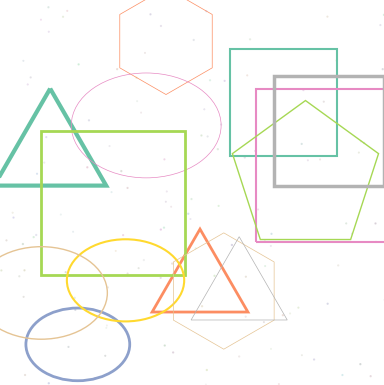[{"shape": "square", "thickness": 1.5, "radius": 0.69, "center": [0.736, 0.733]}, {"shape": "triangle", "thickness": 3, "radius": 0.84, "center": [0.13, 0.602]}, {"shape": "triangle", "thickness": 2, "radius": 0.72, "center": [0.52, 0.261]}, {"shape": "hexagon", "thickness": 0.5, "radius": 0.69, "center": [0.431, 0.893]}, {"shape": "oval", "thickness": 2, "radius": 0.67, "center": [0.202, 0.105]}, {"shape": "square", "thickness": 1.5, "radius": 0.99, "center": [0.864, 0.571]}, {"shape": "oval", "thickness": 0.5, "radius": 0.97, "center": [0.38, 0.674]}, {"shape": "pentagon", "thickness": 1, "radius": 1.0, "center": [0.793, 0.539]}, {"shape": "square", "thickness": 2, "radius": 0.94, "center": [0.294, 0.474]}, {"shape": "oval", "thickness": 1.5, "radius": 0.76, "center": [0.326, 0.272]}, {"shape": "hexagon", "thickness": 0.5, "radius": 0.76, "center": [0.581, 0.244]}, {"shape": "oval", "thickness": 1, "radius": 0.86, "center": [0.107, 0.239]}, {"shape": "square", "thickness": 2.5, "radius": 0.71, "center": [0.853, 0.659]}, {"shape": "triangle", "thickness": 0.5, "radius": 0.72, "center": [0.621, 0.241]}]